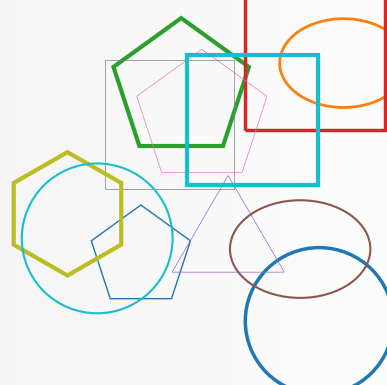[{"shape": "pentagon", "thickness": 1, "radius": 0.67, "center": [0.364, 0.333]}, {"shape": "circle", "thickness": 2.5, "radius": 0.95, "center": [0.824, 0.166]}, {"shape": "oval", "thickness": 2, "radius": 0.82, "center": [0.886, 0.836]}, {"shape": "pentagon", "thickness": 3, "radius": 0.92, "center": [0.468, 0.769]}, {"shape": "square", "thickness": 2.5, "radius": 0.91, "center": [0.813, 0.844]}, {"shape": "triangle", "thickness": 0.5, "radius": 0.84, "center": [0.589, 0.377]}, {"shape": "oval", "thickness": 1.5, "radius": 0.91, "center": [0.775, 0.353]}, {"shape": "pentagon", "thickness": 0.5, "radius": 0.88, "center": [0.521, 0.695]}, {"shape": "square", "thickness": 0.5, "radius": 0.84, "center": [0.437, 0.677]}, {"shape": "hexagon", "thickness": 3, "radius": 0.8, "center": [0.174, 0.445]}, {"shape": "square", "thickness": 3, "radius": 0.85, "center": [0.652, 0.688]}, {"shape": "circle", "thickness": 1.5, "radius": 0.97, "center": [0.251, 0.381]}]